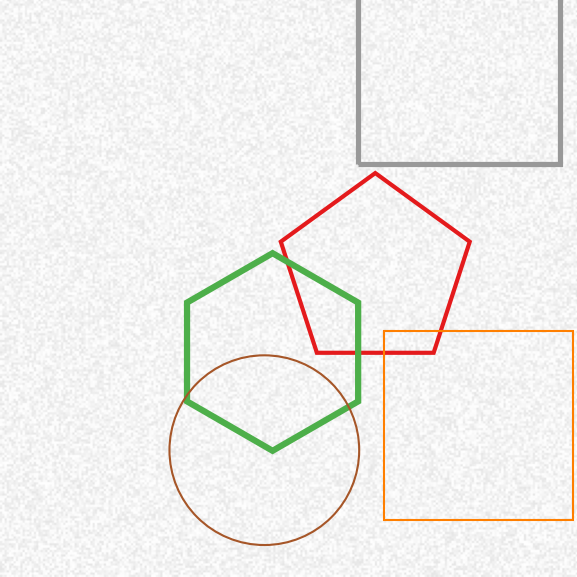[{"shape": "pentagon", "thickness": 2, "radius": 0.86, "center": [0.65, 0.527]}, {"shape": "hexagon", "thickness": 3, "radius": 0.86, "center": [0.472, 0.39]}, {"shape": "square", "thickness": 1, "radius": 0.82, "center": [0.829, 0.263]}, {"shape": "circle", "thickness": 1, "radius": 0.82, "center": [0.458, 0.22]}, {"shape": "square", "thickness": 2.5, "radius": 0.87, "center": [0.796, 0.89]}]